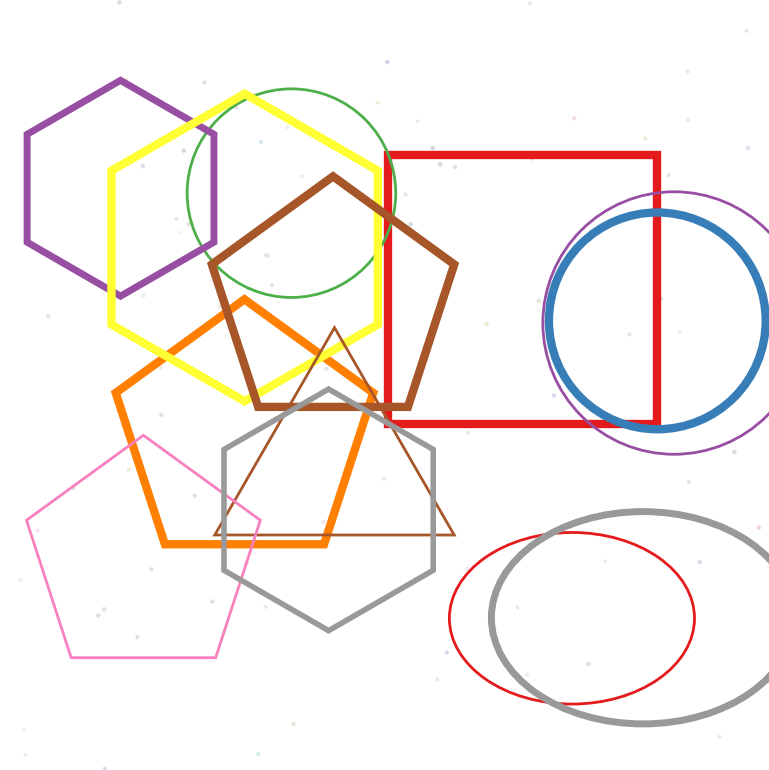[{"shape": "oval", "thickness": 1, "radius": 0.8, "center": [0.743, 0.197]}, {"shape": "square", "thickness": 3, "radius": 0.87, "center": [0.679, 0.624]}, {"shape": "circle", "thickness": 3, "radius": 0.7, "center": [0.854, 0.583]}, {"shape": "circle", "thickness": 1, "radius": 0.68, "center": [0.378, 0.749]}, {"shape": "circle", "thickness": 1, "radius": 0.85, "center": [0.875, 0.58]}, {"shape": "hexagon", "thickness": 2.5, "radius": 0.7, "center": [0.157, 0.756]}, {"shape": "pentagon", "thickness": 3, "radius": 0.88, "center": [0.318, 0.435]}, {"shape": "hexagon", "thickness": 3, "radius": 1.0, "center": [0.318, 0.679]}, {"shape": "triangle", "thickness": 1, "radius": 0.9, "center": [0.434, 0.395]}, {"shape": "pentagon", "thickness": 3, "radius": 0.83, "center": [0.433, 0.605]}, {"shape": "pentagon", "thickness": 1, "radius": 0.8, "center": [0.186, 0.275]}, {"shape": "oval", "thickness": 2.5, "radius": 0.98, "center": [0.835, 0.198]}, {"shape": "hexagon", "thickness": 2, "radius": 0.78, "center": [0.427, 0.338]}]